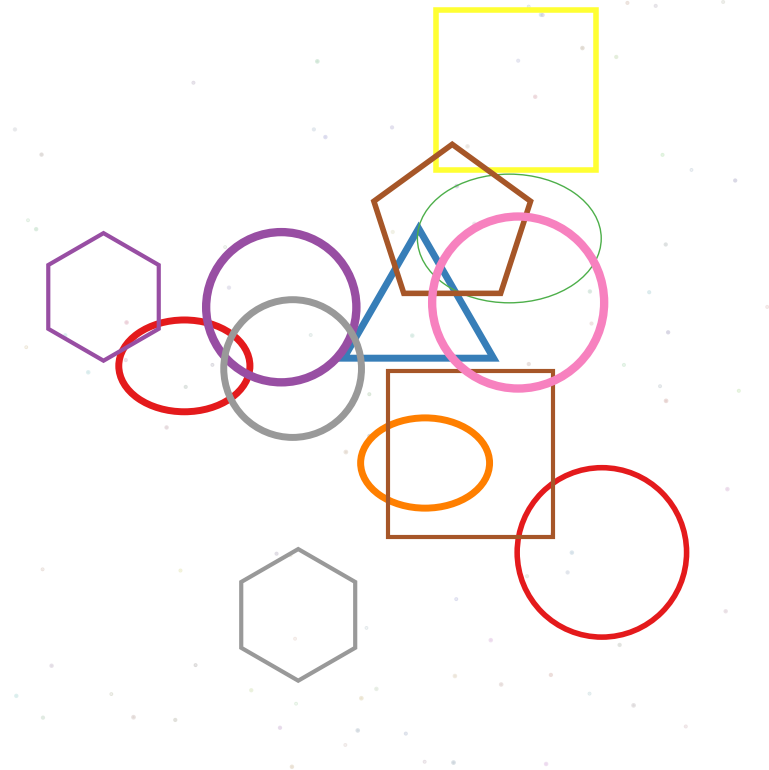[{"shape": "circle", "thickness": 2, "radius": 0.55, "center": [0.782, 0.283]}, {"shape": "oval", "thickness": 2.5, "radius": 0.43, "center": [0.239, 0.525]}, {"shape": "triangle", "thickness": 2.5, "radius": 0.56, "center": [0.544, 0.591]}, {"shape": "oval", "thickness": 0.5, "radius": 0.6, "center": [0.661, 0.69]}, {"shape": "hexagon", "thickness": 1.5, "radius": 0.41, "center": [0.134, 0.614]}, {"shape": "circle", "thickness": 3, "radius": 0.49, "center": [0.365, 0.601]}, {"shape": "oval", "thickness": 2.5, "radius": 0.42, "center": [0.552, 0.399]}, {"shape": "square", "thickness": 2, "radius": 0.52, "center": [0.67, 0.883]}, {"shape": "square", "thickness": 1.5, "radius": 0.54, "center": [0.611, 0.41]}, {"shape": "pentagon", "thickness": 2, "radius": 0.53, "center": [0.587, 0.706]}, {"shape": "circle", "thickness": 3, "radius": 0.56, "center": [0.673, 0.607]}, {"shape": "circle", "thickness": 2.5, "radius": 0.45, "center": [0.38, 0.521]}, {"shape": "hexagon", "thickness": 1.5, "radius": 0.43, "center": [0.387, 0.201]}]